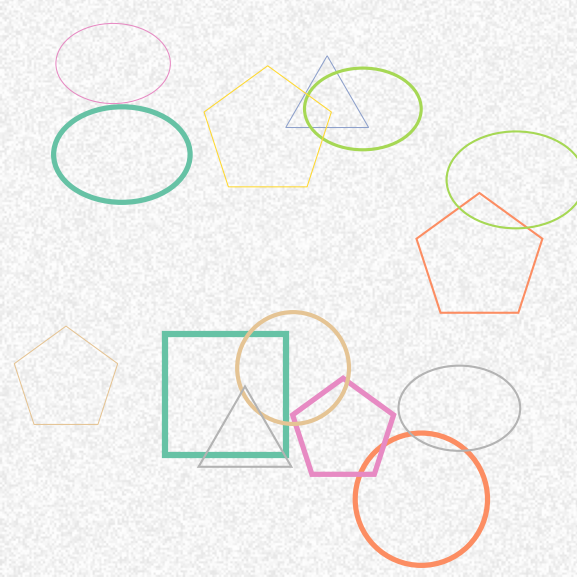[{"shape": "square", "thickness": 3, "radius": 0.52, "center": [0.39, 0.317]}, {"shape": "oval", "thickness": 2.5, "radius": 0.59, "center": [0.211, 0.731]}, {"shape": "circle", "thickness": 2.5, "radius": 0.57, "center": [0.73, 0.135]}, {"shape": "pentagon", "thickness": 1, "radius": 0.57, "center": [0.83, 0.55]}, {"shape": "triangle", "thickness": 0.5, "radius": 0.41, "center": [0.567, 0.82]}, {"shape": "oval", "thickness": 0.5, "radius": 0.5, "center": [0.196, 0.889]}, {"shape": "pentagon", "thickness": 2.5, "radius": 0.46, "center": [0.594, 0.252]}, {"shape": "oval", "thickness": 1, "radius": 0.6, "center": [0.893, 0.688]}, {"shape": "oval", "thickness": 1.5, "radius": 0.51, "center": [0.628, 0.81]}, {"shape": "pentagon", "thickness": 0.5, "radius": 0.58, "center": [0.464, 0.769]}, {"shape": "pentagon", "thickness": 0.5, "radius": 0.47, "center": [0.114, 0.34]}, {"shape": "circle", "thickness": 2, "radius": 0.48, "center": [0.508, 0.362]}, {"shape": "triangle", "thickness": 1, "radius": 0.46, "center": [0.424, 0.237]}, {"shape": "oval", "thickness": 1, "radius": 0.53, "center": [0.795, 0.292]}]